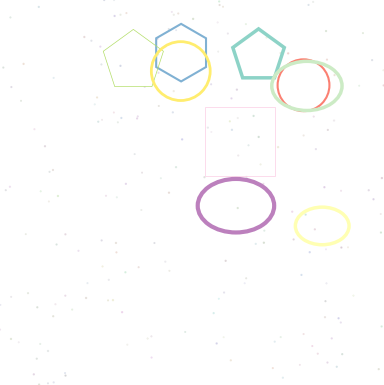[{"shape": "pentagon", "thickness": 2.5, "radius": 0.35, "center": [0.672, 0.855]}, {"shape": "oval", "thickness": 2.5, "radius": 0.35, "center": [0.837, 0.413]}, {"shape": "circle", "thickness": 1.5, "radius": 0.34, "center": [0.788, 0.779]}, {"shape": "hexagon", "thickness": 1.5, "radius": 0.37, "center": [0.47, 0.863]}, {"shape": "pentagon", "thickness": 0.5, "radius": 0.41, "center": [0.346, 0.841]}, {"shape": "square", "thickness": 0.5, "radius": 0.45, "center": [0.623, 0.633]}, {"shape": "oval", "thickness": 3, "radius": 0.5, "center": [0.613, 0.466]}, {"shape": "oval", "thickness": 2.5, "radius": 0.46, "center": [0.797, 0.777]}, {"shape": "circle", "thickness": 2, "radius": 0.38, "center": [0.47, 0.815]}]